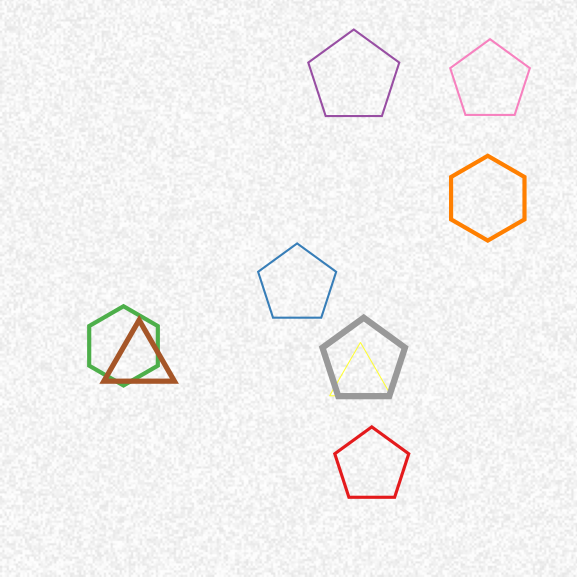[{"shape": "pentagon", "thickness": 1.5, "radius": 0.34, "center": [0.644, 0.193]}, {"shape": "pentagon", "thickness": 1, "radius": 0.36, "center": [0.515, 0.507]}, {"shape": "hexagon", "thickness": 2, "radius": 0.34, "center": [0.214, 0.4]}, {"shape": "pentagon", "thickness": 1, "radius": 0.41, "center": [0.613, 0.865]}, {"shape": "hexagon", "thickness": 2, "radius": 0.37, "center": [0.845, 0.656]}, {"shape": "triangle", "thickness": 0.5, "radius": 0.31, "center": [0.624, 0.345]}, {"shape": "triangle", "thickness": 2.5, "radius": 0.35, "center": [0.241, 0.374]}, {"shape": "pentagon", "thickness": 1, "radius": 0.36, "center": [0.849, 0.859]}, {"shape": "pentagon", "thickness": 3, "radius": 0.38, "center": [0.63, 0.374]}]